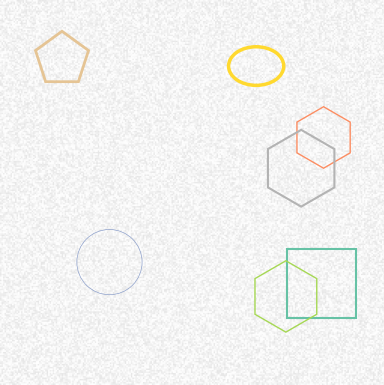[{"shape": "square", "thickness": 1.5, "radius": 0.45, "center": [0.835, 0.263]}, {"shape": "hexagon", "thickness": 1, "radius": 0.4, "center": [0.84, 0.643]}, {"shape": "circle", "thickness": 0.5, "radius": 0.42, "center": [0.284, 0.319]}, {"shape": "hexagon", "thickness": 1, "radius": 0.46, "center": [0.743, 0.23]}, {"shape": "oval", "thickness": 2.5, "radius": 0.36, "center": [0.665, 0.828]}, {"shape": "pentagon", "thickness": 2, "radius": 0.36, "center": [0.161, 0.846]}, {"shape": "hexagon", "thickness": 1.5, "radius": 0.5, "center": [0.782, 0.563]}]